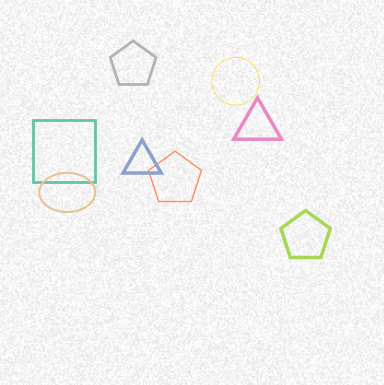[{"shape": "square", "thickness": 2, "radius": 0.4, "center": [0.167, 0.608]}, {"shape": "pentagon", "thickness": 1, "radius": 0.36, "center": [0.455, 0.535]}, {"shape": "triangle", "thickness": 2.5, "radius": 0.29, "center": [0.369, 0.579]}, {"shape": "triangle", "thickness": 2.5, "radius": 0.36, "center": [0.669, 0.674]}, {"shape": "pentagon", "thickness": 2.5, "radius": 0.34, "center": [0.794, 0.386]}, {"shape": "circle", "thickness": 0.5, "radius": 0.31, "center": [0.612, 0.789]}, {"shape": "oval", "thickness": 1.5, "radius": 0.36, "center": [0.175, 0.5]}, {"shape": "pentagon", "thickness": 2, "radius": 0.31, "center": [0.346, 0.831]}]